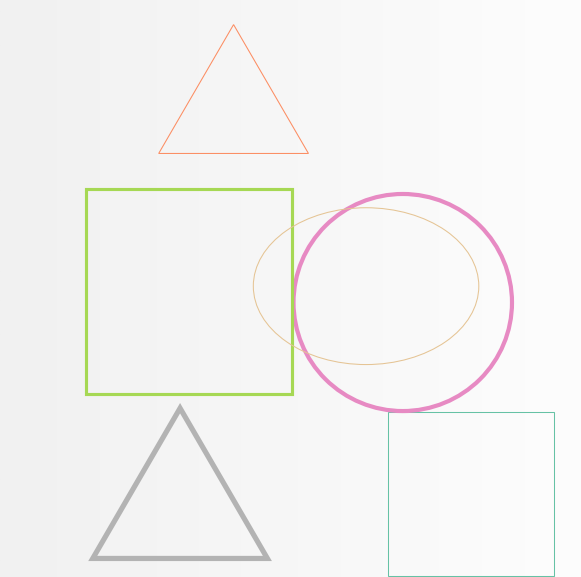[{"shape": "square", "thickness": 0.5, "radius": 0.71, "center": [0.811, 0.143]}, {"shape": "triangle", "thickness": 0.5, "radius": 0.74, "center": [0.402, 0.808]}, {"shape": "circle", "thickness": 2, "radius": 0.94, "center": [0.693, 0.475]}, {"shape": "square", "thickness": 1.5, "radius": 0.89, "center": [0.325, 0.495]}, {"shape": "oval", "thickness": 0.5, "radius": 0.97, "center": [0.63, 0.504]}, {"shape": "triangle", "thickness": 2.5, "radius": 0.87, "center": [0.31, 0.119]}]